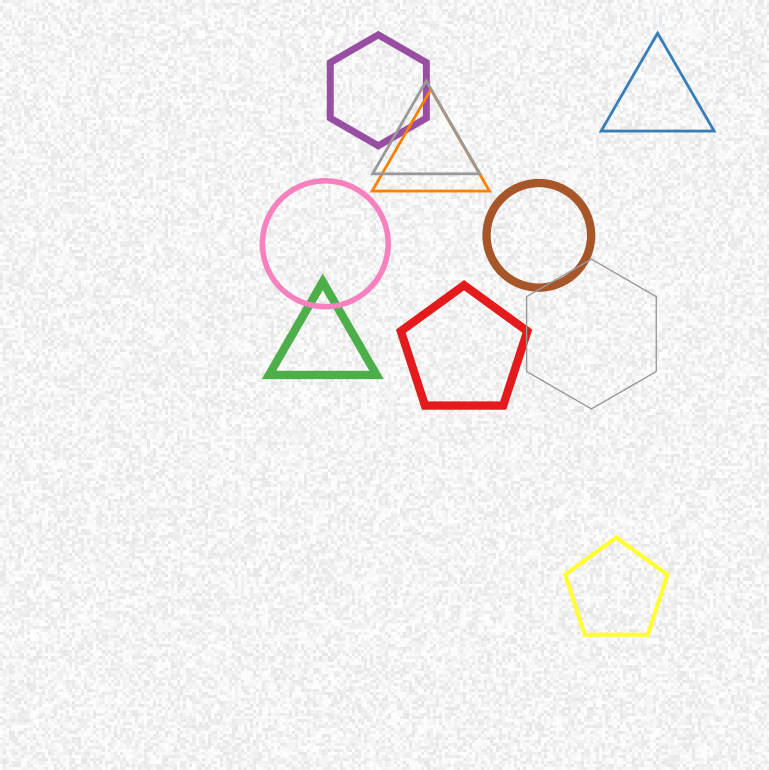[{"shape": "pentagon", "thickness": 3, "radius": 0.43, "center": [0.603, 0.543]}, {"shape": "triangle", "thickness": 1, "radius": 0.42, "center": [0.854, 0.872]}, {"shape": "triangle", "thickness": 3, "radius": 0.4, "center": [0.419, 0.553]}, {"shape": "hexagon", "thickness": 2.5, "radius": 0.36, "center": [0.491, 0.883]}, {"shape": "triangle", "thickness": 1, "radius": 0.44, "center": [0.559, 0.796]}, {"shape": "pentagon", "thickness": 1.5, "radius": 0.35, "center": [0.8, 0.232]}, {"shape": "circle", "thickness": 3, "radius": 0.34, "center": [0.7, 0.694]}, {"shape": "circle", "thickness": 2, "radius": 0.41, "center": [0.422, 0.683]}, {"shape": "triangle", "thickness": 1, "radius": 0.4, "center": [0.554, 0.814]}, {"shape": "hexagon", "thickness": 0.5, "radius": 0.49, "center": [0.768, 0.566]}]